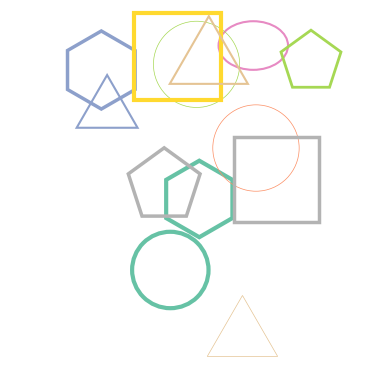[{"shape": "hexagon", "thickness": 3, "radius": 0.5, "center": [0.518, 0.483]}, {"shape": "circle", "thickness": 3, "radius": 0.5, "center": [0.442, 0.299]}, {"shape": "circle", "thickness": 0.5, "radius": 0.56, "center": [0.665, 0.616]}, {"shape": "hexagon", "thickness": 2.5, "radius": 0.51, "center": [0.263, 0.818]}, {"shape": "triangle", "thickness": 1.5, "radius": 0.46, "center": [0.278, 0.714]}, {"shape": "oval", "thickness": 1.5, "radius": 0.45, "center": [0.658, 0.882]}, {"shape": "pentagon", "thickness": 2, "radius": 0.41, "center": [0.808, 0.84]}, {"shape": "circle", "thickness": 0.5, "radius": 0.56, "center": [0.511, 0.833]}, {"shape": "square", "thickness": 3, "radius": 0.56, "center": [0.46, 0.853]}, {"shape": "triangle", "thickness": 1.5, "radius": 0.59, "center": [0.542, 0.841]}, {"shape": "triangle", "thickness": 0.5, "radius": 0.53, "center": [0.63, 0.127]}, {"shape": "square", "thickness": 2.5, "radius": 0.55, "center": [0.718, 0.534]}, {"shape": "pentagon", "thickness": 2.5, "radius": 0.49, "center": [0.426, 0.518]}]